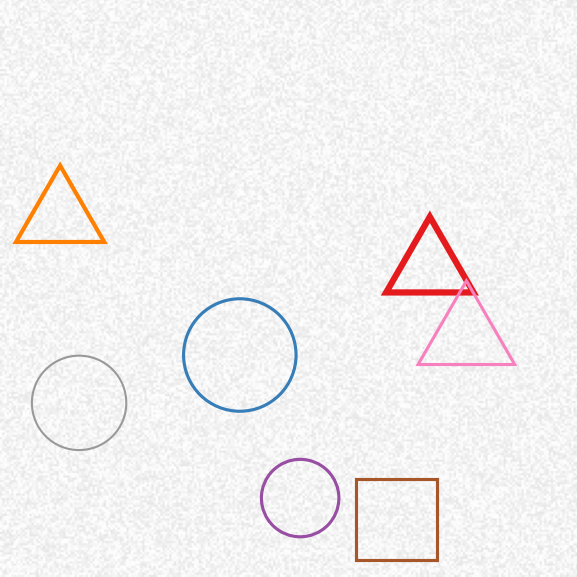[{"shape": "triangle", "thickness": 3, "radius": 0.44, "center": [0.744, 0.536]}, {"shape": "circle", "thickness": 1.5, "radius": 0.49, "center": [0.415, 0.384]}, {"shape": "circle", "thickness": 1.5, "radius": 0.34, "center": [0.52, 0.137]}, {"shape": "triangle", "thickness": 2, "radius": 0.44, "center": [0.104, 0.624]}, {"shape": "square", "thickness": 1.5, "radius": 0.35, "center": [0.686, 0.1]}, {"shape": "triangle", "thickness": 1.5, "radius": 0.48, "center": [0.808, 0.416]}, {"shape": "circle", "thickness": 1, "radius": 0.41, "center": [0.137, 0.302]}]